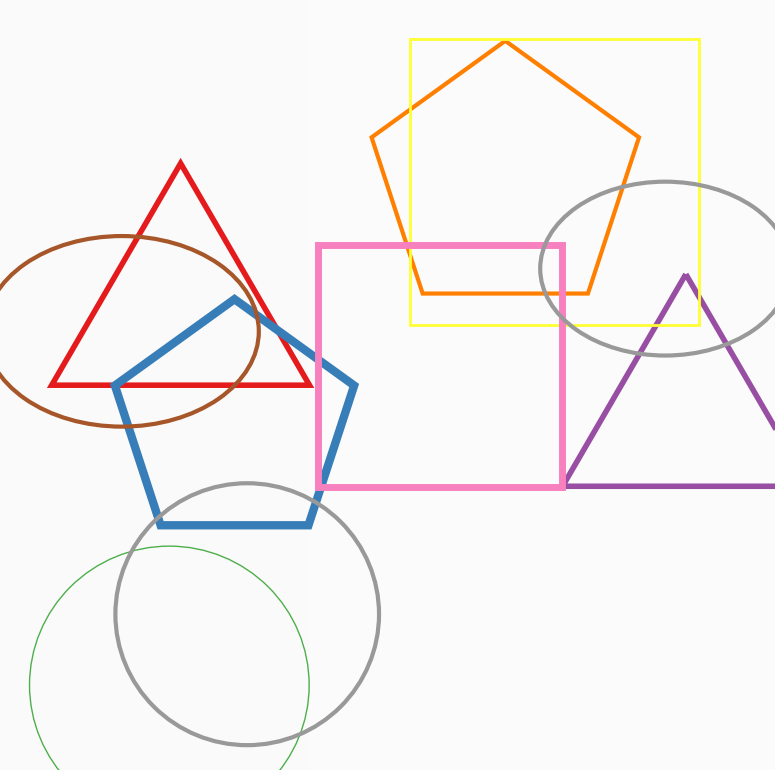[{"shape": "triangle", "thickness": 2, "radius": 0.96, "center": [0.233, 0.596]}, {"shape": "pentagon", "thickness": 3, "radius": 0.81, "center": [0.303, 0.449]}, {"shape": "circle", "thickness": 0.5, "radius": 0.9, "center": [0.219, 0.11]}, {"shape": "triangle", "thickness": 2, "radius": 0.92, "center": [0.885, 0.46]}, {"shape": "pentagon", "thickness": 1.5, "radius": 0.91, "center": [0.652, 0.766]}, {"shape": "square", "thickness": 1, "radius": 0.93, "center": [0.715, 0.764]}, {"shape": "oval", "thickness": 1.5, "radius": 0.88, "center": [0.157, 0.57]}, {"shape": "square", "thickness": 2.5, "radius": 0.79, "center": [0.567, 0.525]}, {"shape": "circle", "thickness": 1.5, "radius": 0.85, "center": [0.319, 0.202]}, {"shape": "oval", "thickness": 1.5, "radius": 0.81, "center": [0.858, 0.651]}]